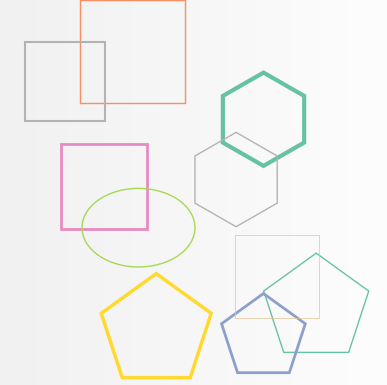[{"shape": "pentagon", "thickness": 1, "radius": 0.71, "center": [0.816, 0.2]}, {"shape": "hexagon", "thickness": 3, "radius": 0.61, "center": [0.68, 0.69]}, {"shape": "square", "thickness": 1, "radius": 0.67, "center": [0.342, 0.866]}, {"shape": "pentagon", "thickness": 2, "radius": 0.57, "center": [0.68, 0.124]}, {"shape": "square", "thickness": 2, "radius": 0.55, "center": [0.269, 0.515]}, {"shape": "oval", "thickness": 1, "radius": 0.73, "center": [0.357, 0.409]}, {"shape": "pentagon", "thickness": 2.5, "radius": 0.75, "center": [0.403, 0.14]}, {"shape": "square", "thickness": 0.5, "radius": 0.54, "center": [0.716, 0.282]}, {"shape": "square", "thickness": 1.5, "radius": 0.52, "center": [0.169, 0.788]}, {"shape": "hexagon", "thickness": 1, "radius": 0.61, "center": [0.609, 0.534]}]